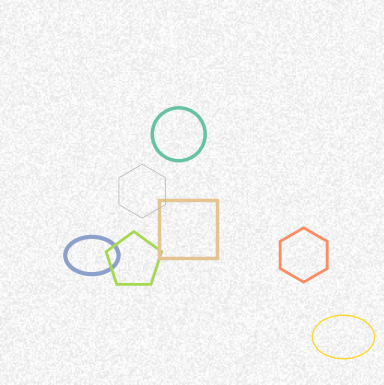[{"shape": "circle", "thickness": 2.5, "radius": 0.34, "center": [0.464, 0.651]}, {"shape": "hexagon", "thickness": 2, "radius": 0.35, "center": [0.789, 0.338]}, {"shape": "oval", "thickness": 3, "radius": 0.35, "center": [0.239, 0.336]}, {"shape": "pentagon", "thickness": 2, "radius": 0.38, "center": [0.348, 0.323]}, {"shape": "oval", "thickness": 1, "radius": 0.4, "center": [0.892, 0.125]}, {"shape": "square", "thickness": 2.5, "radius": 0.38, "center": [0.489, 0.404]}, {"shape": "hexagon", "thickness": 0.5, "radius": 0.35, "center": [0.369, 0.503]}]